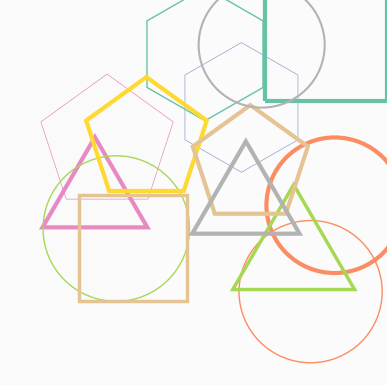[{"shape": "hexagon", "thickness": 1, "radius": 0.86, "center": [0.529, 0.859]}, {"shape": "square", "thickness": 3, "radius": 0.78, "center": [0.841, 0.895]}, {"shape": "circle", "thickness": 3, "radius": 0.88, "center": [0.864, 0.467]}, {"shape": "circle", "thickness": 1, "radius": 0.92, "center": [0.802, 0.242]}, {"shape": "hexagon", "thickness": 0.5, "radius": 0.84, "center": [0.623, 0.721]}, {"shape": "pentagon", "thickness": 0.5, "radius": 0.9, "center": [0.276, 0.628]}, {"shape": "triangle", "thickness": 3, "radius": 0.78, "center": [0.245, 0.488]}, {"shape": "circle", "thickness": 1, "radius": 0.95, "center": [0.3, 0.406]}, {"shape": "triangle", "thickness": 2.5, "radius": 0.91, "center": [0.758, 0.339]}, {"shape": "pentagon", "thickness": 3, "radius": 0.82, "center": [0.378, 0.636]}, {"shape": "square", "thickness": 2.5, "radius": 0.69, "center": [0.343, 0.356]}, {"shape": "pentagon", "thickness": 3, "radius": 0.78, "center": [0.646, 0.571]}, {"shape": "triangle", "thickness": 3, "radius": 0.8, "center": [0.635, 0.473]}, {"shape": "circle", "thickness": 1.5, "radius": 0.81, "center": [0.675, 0.883]}]